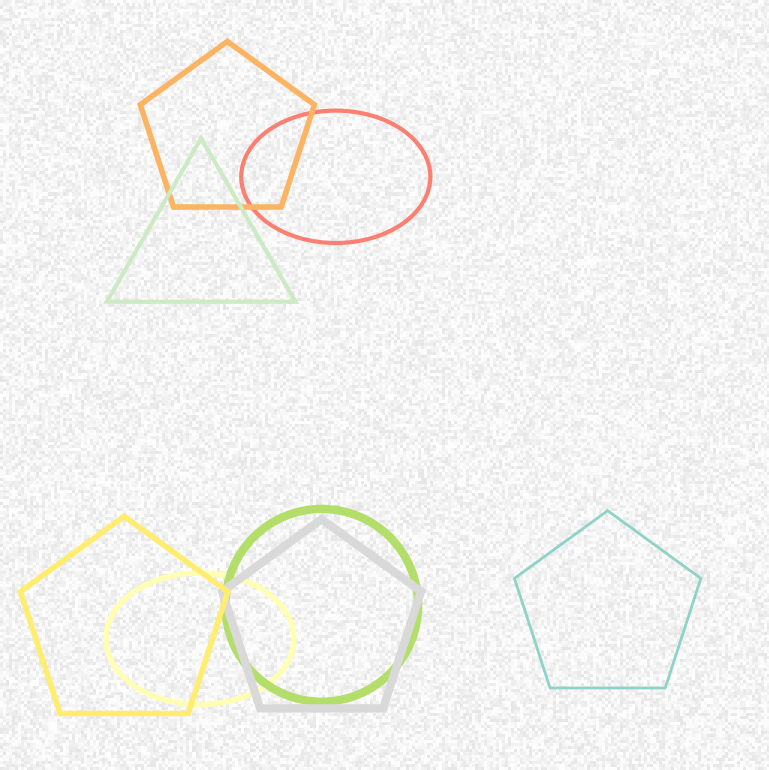[{"shape": "pentagon", "thickness": 1, "radius": 0.64, "center": [0.789, 0.21]}, {"shape": "oval", "thickness": 2, "radius": 0.61, "center": [0.26, 0.171]}, {"shape": "oval", "thickness": 1.5, "radius": 0.61, "center": [0.436, 0.77]}, {"shape": "pentagon", "thickness": 2, "radius": 0.59, "center": [0.295, 0.827]}, {"shape": "circle", "thickness": 3, "radius": 0.63, "center": [0.418, 0.214]}, {"shape": "pentagon", "thickness": 3, "radius": 0.68, "center": [0.418, 0.19]}, {"shape": "triangle", "thickness": 1.5, "radius": 0.71, "center": [0.261, 0.679]}, {"shape": "pentagon", "thickness": 2, "radius": 0.71, "center": [0.161, 0.188]}]